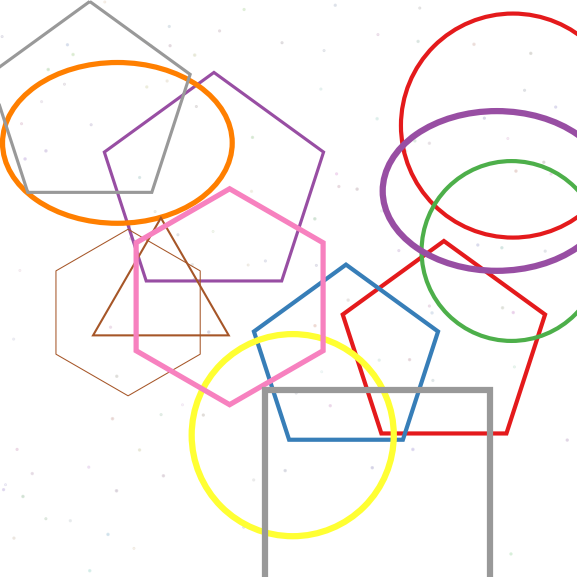[{"shape": "pentagon", "thickness": 2, "radius": 0.92, "center": [0.769, 0.398]}, {"shape": "circle", "thickness": 2, "radius": 0.97, "center": [0.888, 0.782]}, {"shape": "pentagon", "thickness": 2, "radius": 0.84, "center": [0.599, 0.373]}, {"shape": "circle", "thickness": 2, "radius": 0.78, "center": [0.886, 0.564]}, {"shape": "oval", "thickness": 3, "radius": 0.99, "center": [0.86, 0.668]}, {"shape": "pentagon", "thickness": 1.5, "radius": 1.0, "center": [0.37, 0.674]}, {"shape": "oval", "thickness": 2.5, "radius": 0.99, "center": [0.203, 0.752]}, {"shape": "circle", "thickness": 3, "radius": 0.87, "center": [0.507, 0.246]}, {"shape": "hexagon", "thickness": 0.5, "radius": 0.72, "center": [0.222, 0.458]}, {"shape": "triangle", "thickness": 1, "radius": 0.68, "center": [0.279, 0.486]}, {"shape": "hexagon", "thickness": 2.5, "radius": 0.93, "center": [0.398, 0.485]}, {"shape": "pentagon", "thickness": 1.5, "radius": 0.91, "center": [0.155, 0.814]}, {"shape": "square", "thickness": 3, "radius": 0.97, "center": [0.653, 0.128]}]